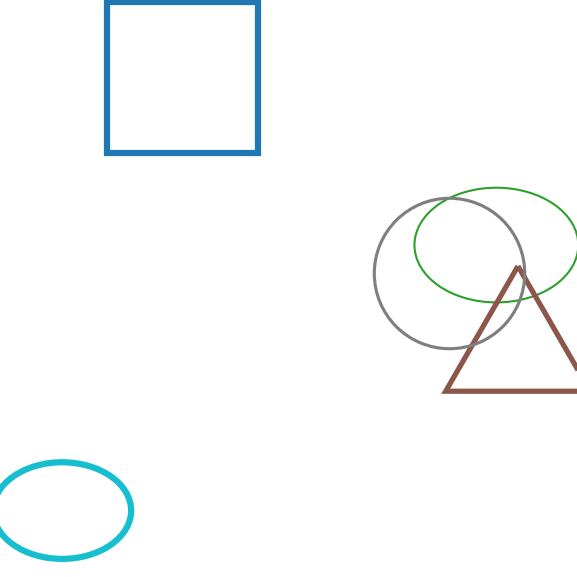[{"shape": "square", "thickness": 3, "radius": 0.65, "center": [0.316, 0.864]}, {"shape": "oval", "thickness": 1, "radius": 0.71, "center": [0.86, 0.575]}, {"shape": "triangle", "thickness": 2.5, "radius": 0.72, "center": [0.897, 0.394]}, {"shape": "circle", "thickness": 1.5, "radius": 0.65, "center": [0.778, 0.526]}, {"shape": "oval", "thickness": 3, "radius": 0.6, "center": [0.108, 0.115]}]